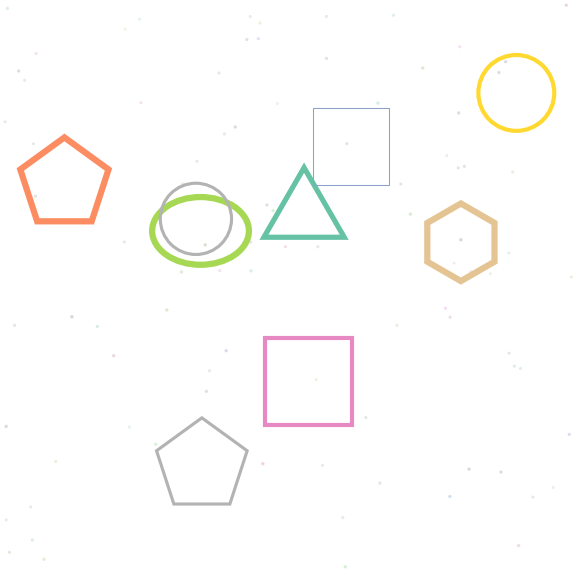[{"shape": "triangle", "thickness": 2.5, "radius": 0.4, "center": [0.527, 0.628]}, {"shape": "pentagon", "thickness": 3, "radius": 0.4, "center": [0.112, 0.681]}, {"shape": "square", "thickness": 0.5, "radius": 0.33, "center": [0.608, 0.745]}, {"shape": "square", "thickness": 2, "radius": 0.38, "center": [0.535, 0.338]}, {"shape": "oval", "thickness": 3, "radius": 0.42, "center": [0.347, 0.599]}, {"shape": "circle", "thickness": 2, "radius": 0.33, "center": [0.894, 0.838]}, {"shape": "hexagon", "thickness": 3, "radius": 0.34, "center": [0.798, 0.58]}, {"shape": "pentagon", "thickness": 1.5, "radius": 0.41, "center": [0.35, 0.193]}, {"shape": "circle", "thickness": 1.5, "radius": 0.31, "center": [0.339, 0.62]}]